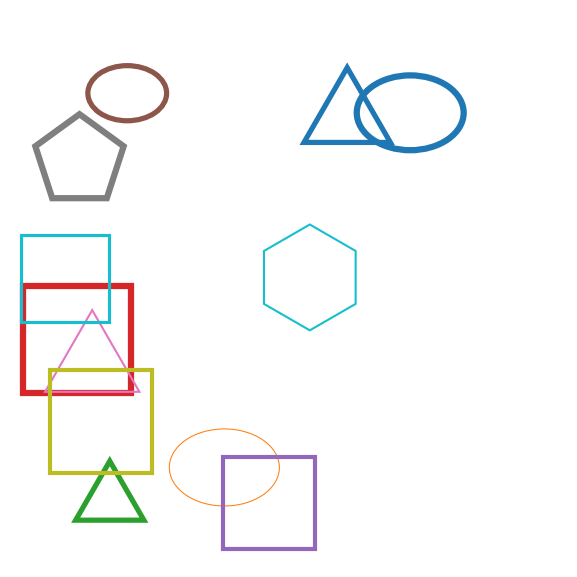[{"shape": "triangle", "thickness": 2.5, "radius": 0.43, "center": [0.601, 0.796]}, {"shape": "oval", "thickness": 3, "radius": 0.46, "center": [0.71, 0.804]}, {"shape": "oval", "thickness": 0.5, "radius": 0.48, "center": [0.389, 0.19]}, {"shape": "triangle", "thickness": 2.5, "radius": 0.34, "center": [0.19, 0.133]}, {"shape": "square", "thickness": 3, "radius": 0.47, "center": [0.133, 0.411]}, {"shape": "square", "thickness": 2, "radius": 0.4, "center": [0.466, 0.128]}, {"shape": "oval", "thickness": 2.5, "radius": 0.34, "center": [0.22, 0.838]}, {"shape": "triangle", "thickness": 1, "radius": 0.47, "center": [0.16, 0.368]}, {"shape": "pentagon", "thickness": 3, "radius": 0.4, "center": [0.138, 0.721]}, {"shape": "square", "thickness": 2, "radius": 0.44, "center": [0.175, 0.27]}, {"shape": "hexagon", "thickness": 1, "radius": 0.46, "center": [0.536, 0.519]}, {"shape": "square", "thickness": 1.5, "radius": 0.38, "center": [0.113, 0.517]}]